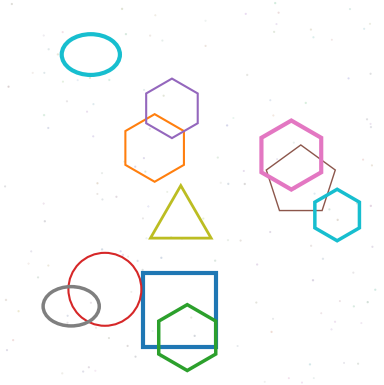[{"shape": "square", "thickness": 3, "radius": 0.48, "center": [0.467, 0.195]}, {"shape": "hexagon", "thickness": 1.5, "radius": 0.44, "center": [0.402, 0.616]}, {"shape": "hexagon", "thickness": 2.5, "radius": 0.43, "center": [0.486, 0.123]}, {"shape": "circle", "thickness": 1.5, "radius": 0.47, "center": [0.272, 0.249]}, {"shape": "hexagon", "thickness": 1.5, "radius": 0.39, "center": [0.447, 0.719]}, {"shape": "pentagon", "thickness": 1, "radius": 0.47, "center": [0.781, 0.529]}, {"shape": "hexagon", "thickness": 3, "radius": 0.45, "center": [0.757, 0.597]}, {"shape": "oval", "thickness": 2.5, "radius": 0.36, "center": [0.185, 0.204]}, {"shape": "triangle", "thickness": 2, "radius": 0.45, "center": [0.47, 0.427]}, {"shape": "hexagon", "thickness": 2.5, "radius": 0.33, "center": [0.876, 0.442]}, {"shape": "oval", "thickness": 3, "radius": 0.38, "center": [0.236, 0.858]}]